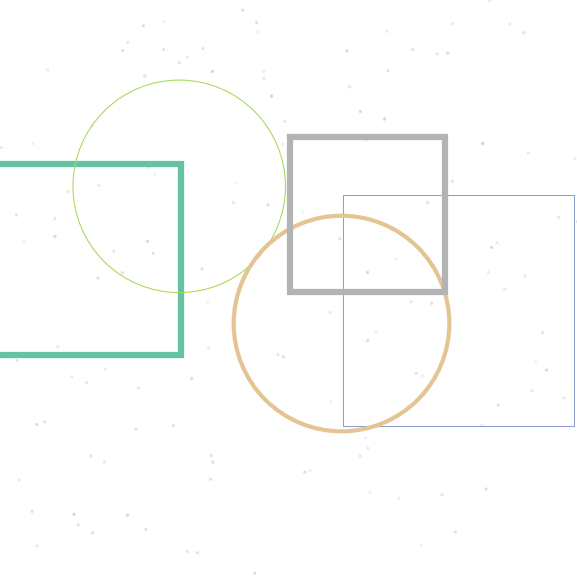[{"shape": "square", "thickness": 3, "radius": 0.83, "center": [0.148, 0.55]}, {"shape": "square", "thickness": 0.5, "radius": 1.0, "center": [0.794, 0.461]}, {"shape": "circle", "thickness": 0.5, "radius": 0.92, "center": [0.31, 0.676]}, {"shape": "circle", "thickness": 2, "radius": 0.93, "center": [0.591, 0.439]}, {"shape": "square", "thickness": 3, "radius": 0.67, "center": [0.636, 0.627]}]